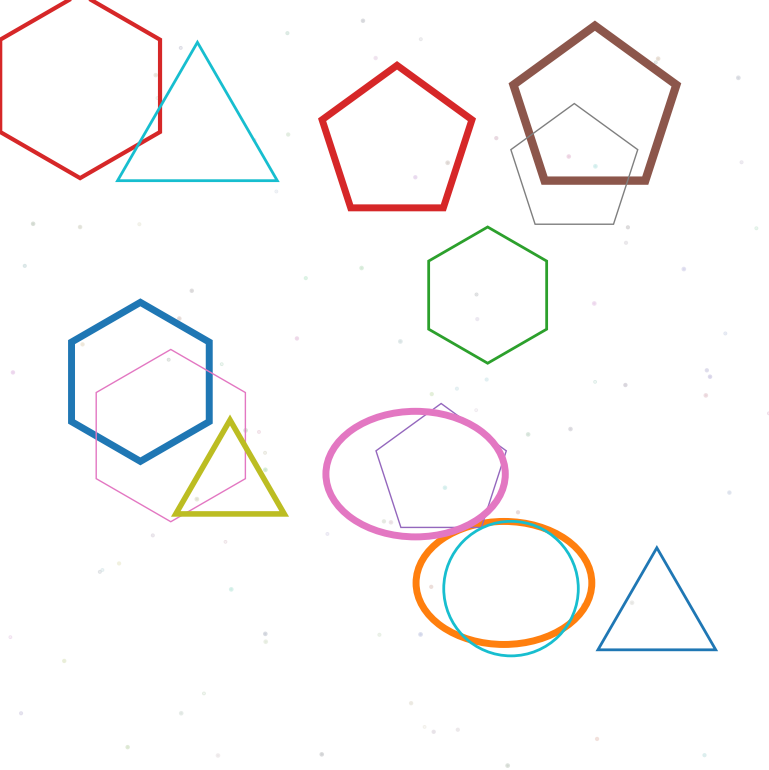[{"shape": "hexagon", "thickness": 2.5, "radius": 0.52, "center": [0.182, 0.504]}, {"shape": "triangle", "thickness": 1, "radius": 0.44, "center": [0.853, 0.2]}, {"shape": "oval", "thickness": 2.5, "radius": 0.57, "center": [0.654, 0.243]}, {"shape": "hexagon", "thickness": 1, "radius": 0.44, "center": [0.633, 0.617]}, {"shape": "hexagon", "thickness": 1.5, "radius": 0.6, "center": [0.104, 0.889]}, {"shape": "pentagon", "thickness": 2.5, "radius": 0.51, "center": [0.516, 0.813]}, {"shape": "pentagon", "thickness": 0.5, "radius": 0.44, "center": [0.573, 0.387]}, {"shape": "pentagon", "thickness": 3, "radius": 0.56, "center": [0.773, 0.855]}, {"shape": "oval", "thickness": 2.5, "radius": 0.58, "center": [0.54, 0.384]}, {"shape": "hexagon", "thickness": 0.5, "radius": 0.56, "center": [0.222, 0.434]}, {"shape": "pentagon", "thickness": 0.5, "radius": 0.43, "center": [0.746, 0.779]}, {"shape": "triangle", "thickness": 2, "radius": 0.41, "center": [0.299, 0.373]}, {"shape": "circle", "thickness": 1, "radius": 0.44, "center": [0.664, 0.236]}, {"shape": "triangle", "thickness": 1, "radius": 0.6, "center": [0.256, 0.825]}]